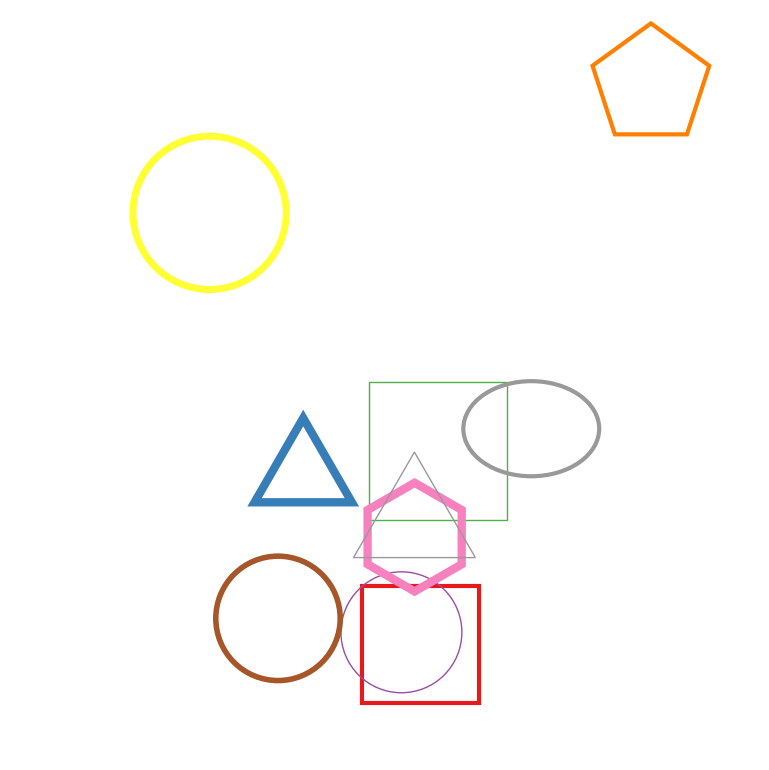[{"shape": "square", "thickness": 1.5, "radius": 0.38, "center": [0.546, 0.163]}, {"shape": "triangle", "thickness": 3, "radius": 0.36, "center": [0.394, 0.384]}, {"shape": "square", "thickness": 0.5, "radius": 0.45, "center": [0.569, 0.415]}, {"shape": "circle", "thickness": 0.5, "radius": 0.39, "center": [0.521, 0.179]}, {"shape": "pentagon", "thickness": 1.5, "radius": 0.4, "center": [0.845, 0.89]}, {"shape": "circle", "thickness": 2.5, "radius": 0.5, "center": [0.272, 0.724]}, {"shape": "circle", "thickness": 2, "radius": 0.4, "center": [0.361, 0.197]}, {"shape": "hexagon", "thickness": 3, "radius": 0.35, "center": [0.539, 0.302]}, {"shape": "triangle", "thickness": 0.5, "radius": 0.46, "center": [0.538, 0.322]}, {"shape": "oval", "thickness": 1.5, "radius": 0.44, "center": [0.69, 0.443]}]